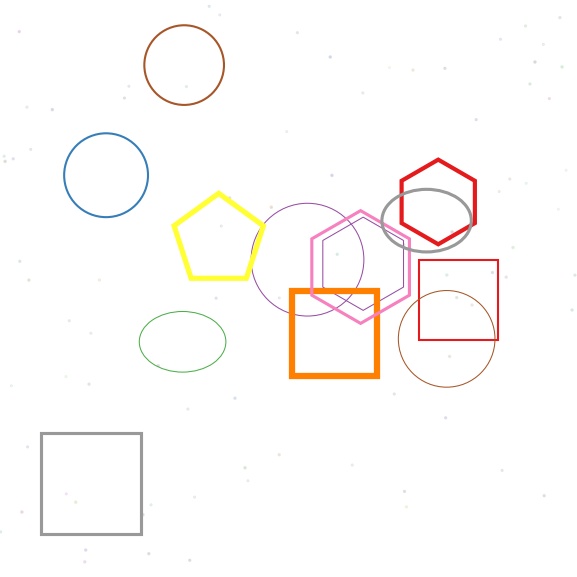[{"shape": "square", "thickness": 1, "radius": 0.34, "center": [0.794, 0.48]}, {"shape": "hexagon", "thickness": 2, "radius": 0.37, "center": [0.759, 0.649]}, {"shape": "circle", "thickness": 1, "radius": 0.36, "center": [0.184, 0.696]}, {"shape": "oval", "thickness": 0.5, "radius": 0.37, "center": [0.316, 0.407]}, {"shape": "circle", "thickness": 0.5, "radius": 0.49, "center": [0.532, 0.55]}, {"shape": "hexagon", "thickness": 0.5, "radius": 0.4, "center": [0.629, 0.542]}, {"shape": "square", "thickness": 3, "radius": 0.37, "center": [0.579, 0.422]}, {"shape": "pentagon", "thickness": 2.5, "radius": 0.41, "center": [0.379, 0.583]}, {"shape": "circle", "thickness": 0.5, "radius": 0.42, "center": [0.773, 0.412]}, {"shape": "circle", "thickness": 1, "radius": 0.34, "center": [0.319, 0.886]}, {"shape": "hexagon", "thickness": 1.5, "radius": 0.49, "center": [0.624, 0.537]}, {"shape": "oval", "thickness": 1.5, "radius": 0.39, "center": [0.739, 0.617]}, {"shape": "square", "thickness": 1.5, "radius": 0.44, "center": [0.157, 0.162]}]